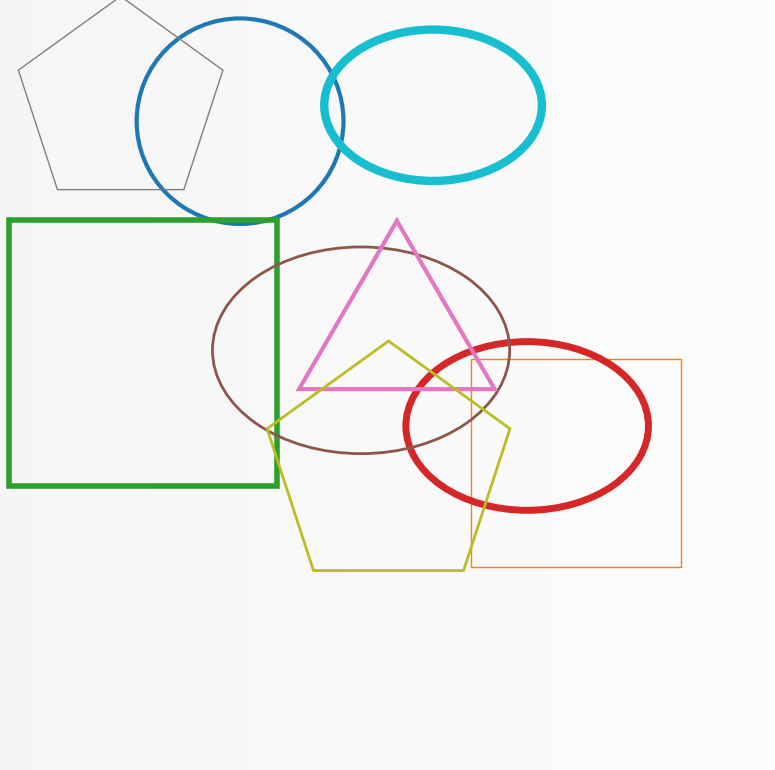[{"shape": "circle", "thickness": 1.5, "radius": 0.67, "center": [0.31, 0.843]}, {"shape": "square", "thickness": 0.5, "radius": 0.68, "center": [0.743, 0.399]}, {"shape": "square", "thickness": 2, "radius": 0.86, "center": [0.185, 0.541]}, {"shape": "oval", "thickness": 2.5, "radius": 0.78, "center": [0.68, 0.447]}, {"shape": "oval", "thickness": 1, "radius": 0.96, "center": [0.466, 0.545]}, {"shape": "triangle", "thickness": 1.5, "radius": 0.73, "center": [0.512, 0.567]}, {"shape": "pentagon", "thickness": 0.5, "radius": 0.69, "center": [0.156, 0.866]}, {"shape": "pentagon", "thickness": 1, "radius": 0.82, "center": [0.501, 0.392]}, {"shape": "oval", "thickness": 3, "radius": 0.7, "center": [0.559, 0.863]}]